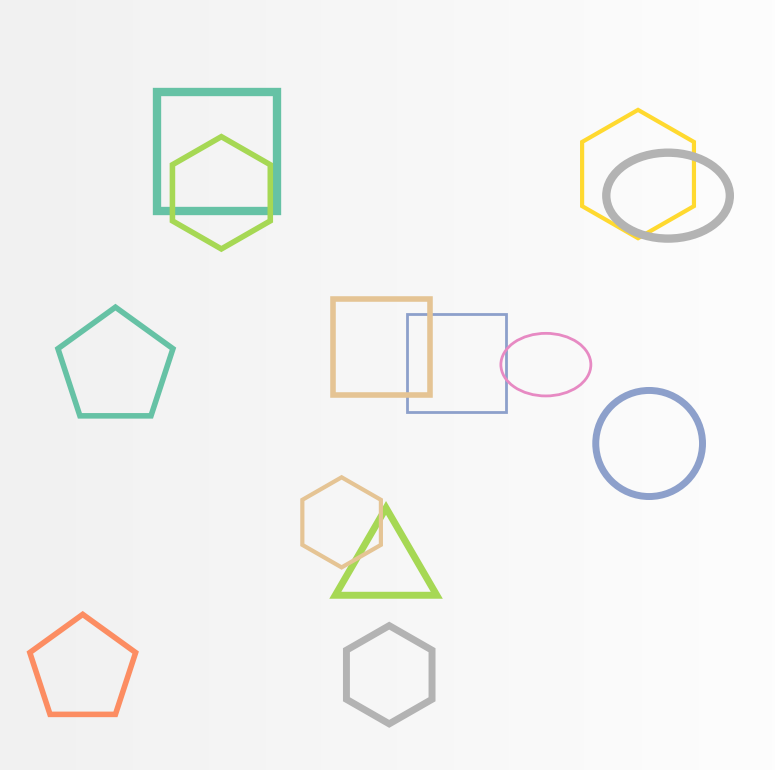[{"shape": "square", "thickness": 3, "radius": 0.39, "center": [0.28, 0.804]}, {"shape": "pentagon", "thickness": 2, "radius": 0.39, "center": [0.149, 0.523]}, {"shape": "pentagon", "thickness": 2, "radius": 0.36, "center": [0.107, 0.13]}, {"shape": "circle", "thickness": 2.5, "radius": 0.34, "center": [0.838, 0.424]}, {"shape": "square", "thickness": 1, "radius": 0.32, "center": [0.589, 0.529]}, {"shape": "oval", "thickness": 1, "radius": 0.29, "center": [0.704, 0.526]}, {"shape": "triangle", "thickness": 2.5, "radius": 0.38, "center": [0.498, 0.265]}, {"shape": "hexagon", "thickness": 2, "radius": 0.36, "center": [0.286, 0.75]}, {"shape": "hexagon", "thickness": 1.5, "radius": 0.42, "center": [0.823, 0.774]}, {"shape": "hexagon", "thickness": 1.5, "radius": 0.29, "center": [0.441, 0.322]}, {"shape": "square", "thickness": 2, "radius": 0.31, "center": [0.493, 0.55]}, {"shape": "oval", "thickness": 3, "radius": 0.4, "center": [0.862, 0.746]}, {"shape": "hexagon", "thickness": 2.5, "radius": 0.32, "center": [0.502, 0.124]}]